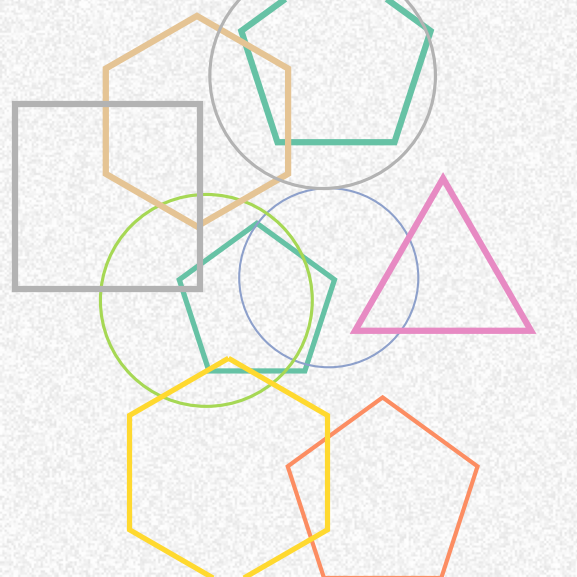[{"shape": "pentagon", "thickness": 2.5, "radius": 0.71, "center": [0.445, 0.471]}, {"shape": "pentagon", "thickness": 3, "radius": 0.86, "center": [0.582, 0.892]}, {"shape": "pentagon", "thickness": 2, "radius": 0.86, "center": [0.663, 0.138]}, {"shape": "circle", "thickness": 1, "radius": 0.78, "center": [0.569, 0.518]}, {"shape": "triangle", "thickness": 3, "radius": 0.88, "center": [0.767, 0.514]}, {"shape": "circle", "thickness": 1.5, "radius": 0.92, "center": [0.357, 0.479]}, {"shape": "hexagon", "thickness": 2.5, "radius": 0.99, "center": [0.396, 0.181]}, {"shape": "hexagon", "thickness": 3, "radius": 0.91, "center": [0.341, 0.789]}, {"shape": "square", "thickness": 3, "radius": 0.8, "center": [0.186, 0.659]}, {"shape": "circle", "thickness": 1.5, "radius": 0.98, "center": [0.559, 0.868]}]